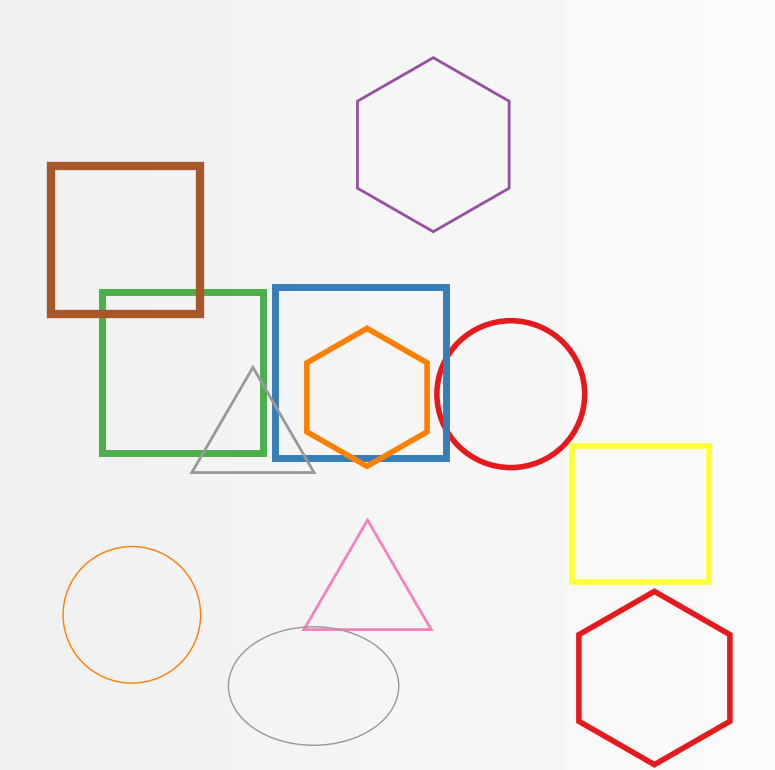[{"shape": "hexagon", "thickness": 2, "radius": 0.56, "center": [0.844, 0.119]}, {"shape": "circle", "thickness": 2, "radius": 0.48, "center": [0.659, 0.488]}, {"shape": "square", "thickness": 2.5, "radius": 0.55, "center": [0.465, 0.516]}, {"shape": "square", "thickness": 2.5, "radius": 0.52, "center": [0.235, 0.517]}, {"shape": "hexagon", "thickness": 1, "radius": 0.57, "center": [0.559, 0.812]}, {"shape": "hexagon", "thickness": 2, "radius": 0.45, "center": [0.474, 0.484]}, {"shape": "circle", "thickness": 0.5, "radius": 0.44, "center": [0.17, 0.202]}, {"shape": "square", "thickness": 2, "radius": 0.44, "center": [0.827, 0.332]}, {"shape": "square", "thickness": 3, "radius": 0.48, "center": [0.162, 0.688]}, {"shape": "triangle", "thickness": 1, "radius": 0.47, "center": [0.474, 0.23]}, {"shape": "oval", "thickness": 0.5, "radius": 0.55, "center": [0.405, 0.109]}, {"shape": "triangle", "thickness": 1, "radius": 0.46, "center": [0.326, 0.432]}]